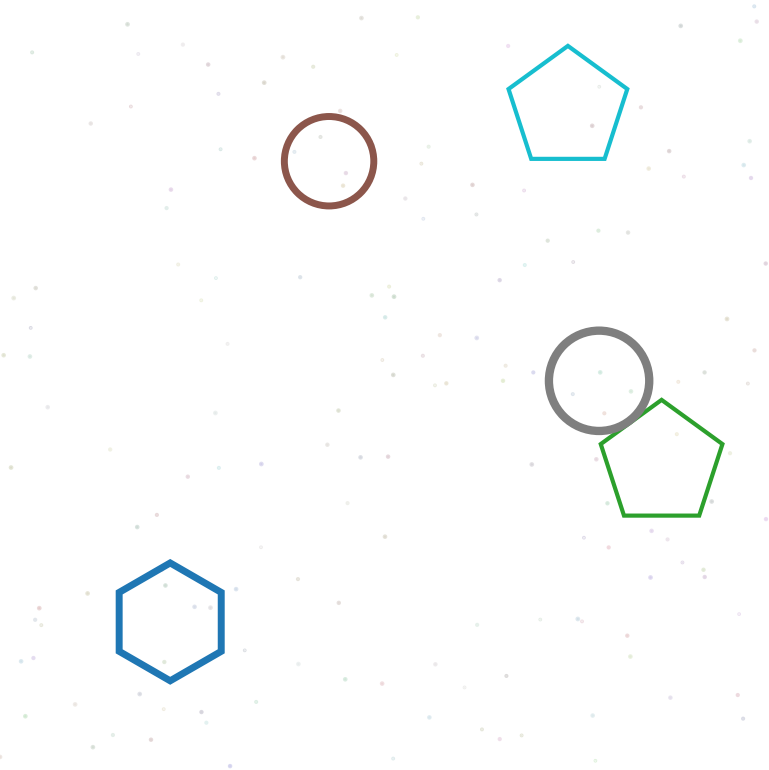[{"shape": "hexagon", "thickness": 2.5, "radius": 0.38, "center": [0.221, 0.192]}, {"shape": "pentagon", "thickness": 1.5, "radius": 0.42, "center": [0.859, 0.398]}, {"shape": "circle", "thickness": 2.5, "radius": 0.29, "center": [0.427, 0.791]}, {"shape": "circle", "thickness": 3, "radius": 0.33, "center": [0.778, 0.505]}, {"shape": "pentagon", "thickness": 1.5, "radius": 0.41, "center": [0.738, 0.859]}]